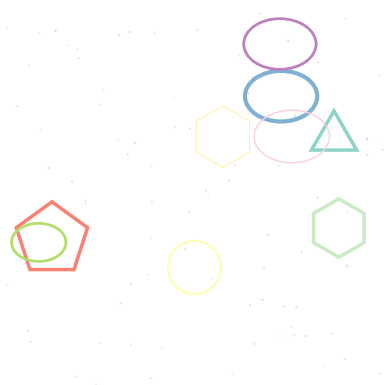[{"shape": "triangle", "thickness": 2.5, "radius": 0.34, "center": [0.868, 0.644]}, {"shape": "circle", "thickness": 1.5, "radius": 0.34, "center": [0.505, 0.305]}, {"shape": "pentagon", "thickness": 2.5, "radius": 0.49, "center": [0.135, 0.378]}, {"shape": "oval", "thickness": 3, "radius": 0.47, "center": [0.73, 0.75]}, {"shape": "oval", "thickness": 2, "radius": 0.35, "center": [0.101, 0.37]}, {"shape": "oval", "thickness": 1, "radius": 0.49, "center": [0.758, 0.646]}, {"shape": "oval", "thickness": 2, "radius": 0.47, "center": [0.727, 0.886]}, {"shape": "hexagon", "thickness": 2.5, "radius": 0.38, "center": [0.88, 0.408]}, {"shape": "hexagon", "thickness": 0.5, "radius": 0.4, "center": [0.579, 0.645]}]